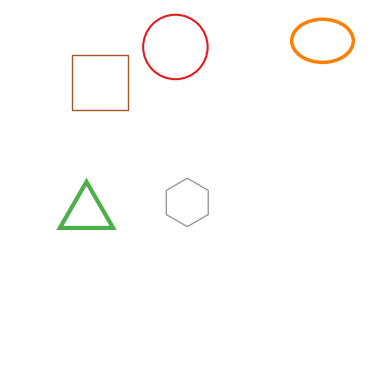[{"shape": "circle", "thickness": 1.5, "radius": 0.42, "center": [0.456, 0.878]}, {"shape": "triangle", "thickness": 3, "radius": 0.4, "center": [0.225, 0.448]}, {"shape": "oval", "thickness": 2.5, "radius": 0.4, "center": [0.838, 0.894]}, {"shape": "square", "thickness": 1, "radius": 0.36, "center": [0.26, 0.785]}, {"shape": "hexagon", "thickness": 1, "radius": 0.31, "center": [0.486, 0.474]}]